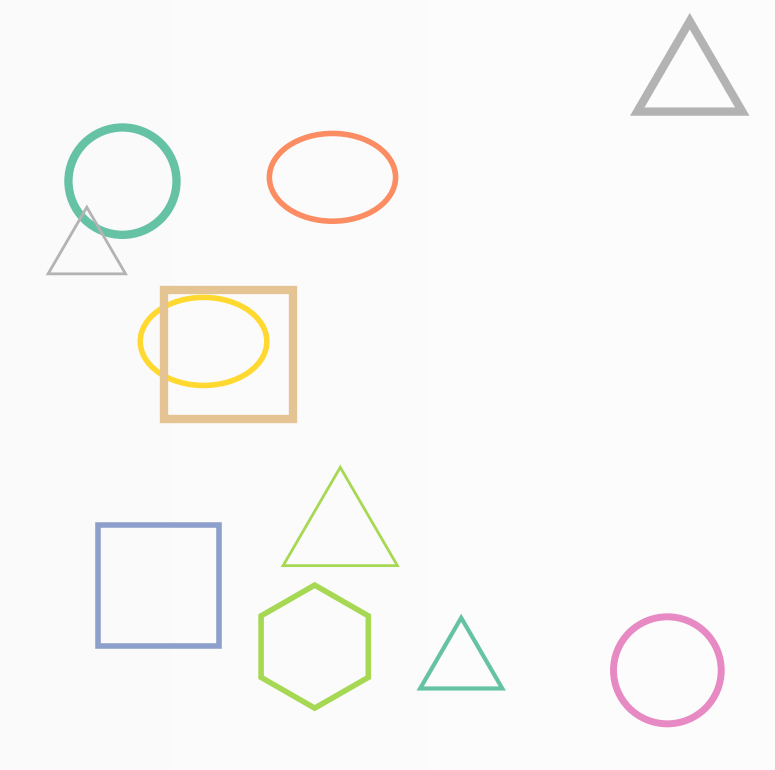[{"shape": "circle", "thickness": 3, "radius": 0.35, "center": [0.158, 0.765]}, {"shape": "triangle", "thickness": 1.5, "radius": 0.31, "center": [0.595, 0.136]}, {"shape": "oval", "thickness": 2, "radius": 0.41, "center": [0.429, 0.77]}, {"shape": "square", "thickness": 2, "radius": 0.39, "center": [0.205, 0.24]}, {"shape": "circle", "thickness": 2.5, "radius": 0.35, "center": [0.861, 0.129]}, {"shape": "triangle", "thickness": 1, "radius": 0.43, "center": [0.439, 0.308]}, {"shape": "hexagon", "thickness": 2, "radius": 0.4, "center": [0.406, 0.16]}, {"shape": "oval", "thickness": 2, "radius": 0.41, "center": [0.263, 0.557]}, {"shape": "square", "thickness": 3, "radius": 0.42, "center": [0.295, 0.54]}, {"shape": "triangle", "thickness": 3, "radius": 0.39, "center": [0.89, 0.894]}, {"shape": "triangle", "thickness": 1, "radius": 0.29, "center": [0.112, 0.673]}]